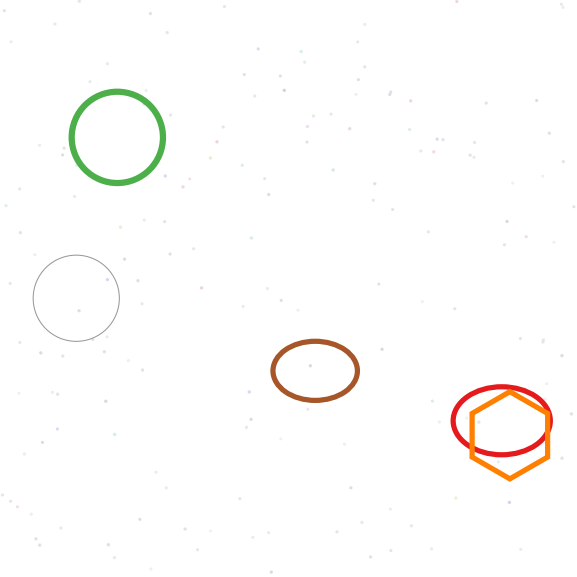[{"shape": "oval", "thickness": 2.5, "radius": 0.42, "center": [0.869, 0.271]}, {"shape": "circle", "thickness": 3, "radius": 0.4, "center": [0.203, 0.761]}, {"shape": "hexagon", "thickness": 2.5, "radius": 0.38, "center": [0.883, 0.245]}, {"shape": "oval", "thickness": 2.5, "radius": 0.37, "center": [0.546, 0.357]}, {"shape": "circle", "thickness": 0.5, "radius": 0.37, "center": [0.132, 0.483]}]